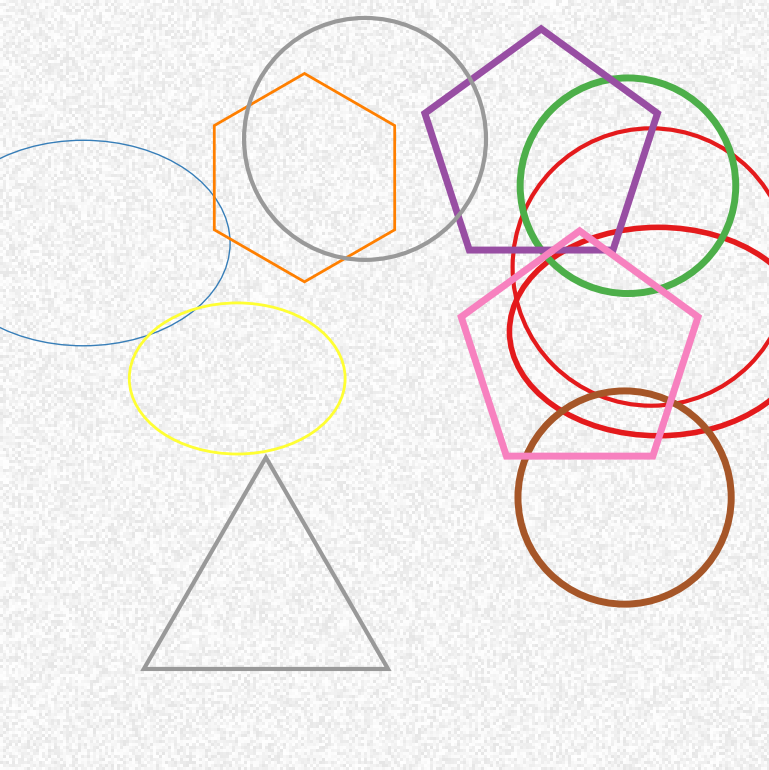[{"shape": "circle", "thickness": 1.5, "radius": 0.9, "center": [0.846, 0.653]}, {"shape": "oval", "thickness": 2, "radius": 0.97, "center": [0.855, 0.569]}, {"shape": "oval", "thickness": 0.5, "radius": 0.95, "center": [0.108, 0.684]}, {"shape": "circle", "thickness": 2.5, "radius": 0.7, "center": [0.816, 0.759]}, {"shape": "pentagon", "thickness": 2.5, "radius": 0.79, "center": [0.703, 0.804]}, {"shape": "hexagon", "thickness": 1, "radius": 0.68, "center": [0.395, 0.769]}, {"shape": "oval", "thickness": 1, "radius": 0.7, "center": [0.308, 0.508]}, {"shape": "circle", "thickness": 2.5, "radius": 0.69, "center": [0.811, 0.354]}, {"shape": "pentagon", "thickness": 2.5, "radius": 0.81, "center": [0.753, 0.538]}, {"shape": "circle", "thickness": 1.5, "radius": 0.79, "center": [0.474, 0.82]}, {"shape": "triangle", "thickness": 1.5, "radius": 0.92, "center": [0.345, 0.223]}]